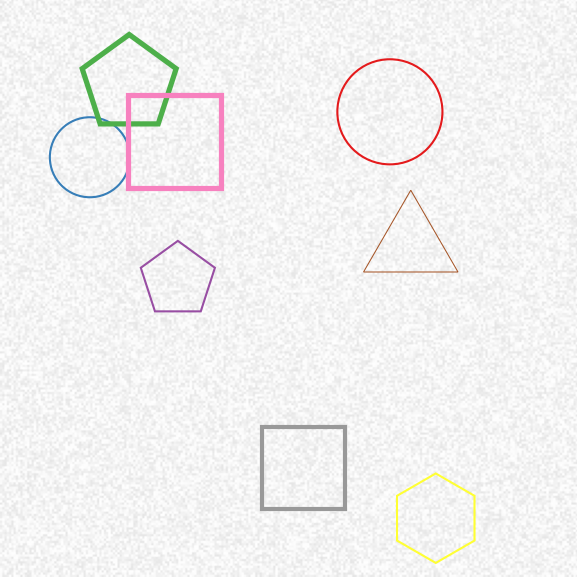[{"shape": "circle", "thickness": 1, "radius": 0.45, "center": [0.675, 0.806]}, {"shape": "circle", "thickness": 1, "radius": 0.35, "center": [0.156, 0.727]}, {"shape": "pentagon", "thickness": 2.5, "radius": 0.43, "center": [0.224, 0.854]}, {"shape": "pentagon", "thickness": 1, "radius": 0.34, "center": [0.308, 0.515]}, {"shape": "hexagon", "thickness": 1, "radius": 0.39, "center": [0.755, 0.102]}, {"shape": "triangle", "thickness": 0.5, "radius": 0.47, "center": [0.711, 0.575]}, {"shape": "square", "thickness": 2.5, "radius": 0.4, "center": [0.302, 0.754]}, {"shape": "square", "thickness": 2, "radius": 0.36, "center": [0.525, 0.19]}]